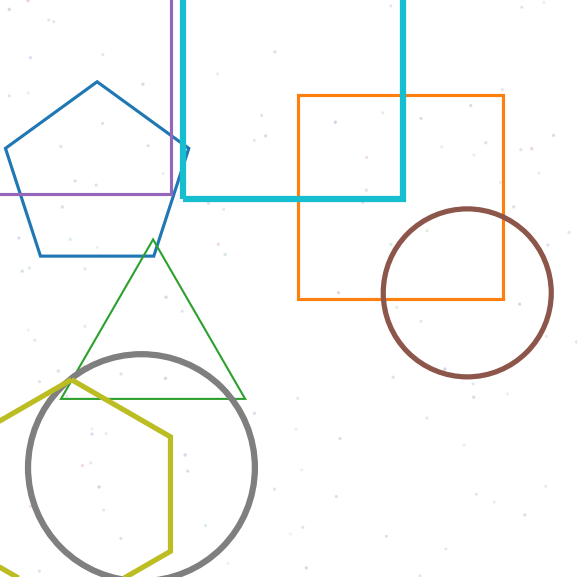[{"shape": "pentagon", "thickness": 1.5, "radius": 0.83, "center": [0.168, 0.691]}, {"shape": "square", "thickness": 1.5, "radius": 0.89, "center": [0.693, 0.658]}, {"shape": "triangle", "thickness": 1, "radius": 0.92, "center": [0.265, 0.4]}, {"shape": "square", "thickness": 1.5, "radius": 0.97, "center": [0.103, 0.856]}, {"shape": "circle", "thickness": 2.5, "radius": 0.73, "center": [0.809, 0.492]}, {"shape": "circle", "thickness": 3, "radius": 0.98, "center": [0.245, 0.189]}, {"shape": "hexagon", "thickness": 2.5, "radius": 0.99, "center": [0.124, 0.144]}, {"shape": "square", "thickness": 3, "radius": 0.95, "center": [0.507, 0.845]}]